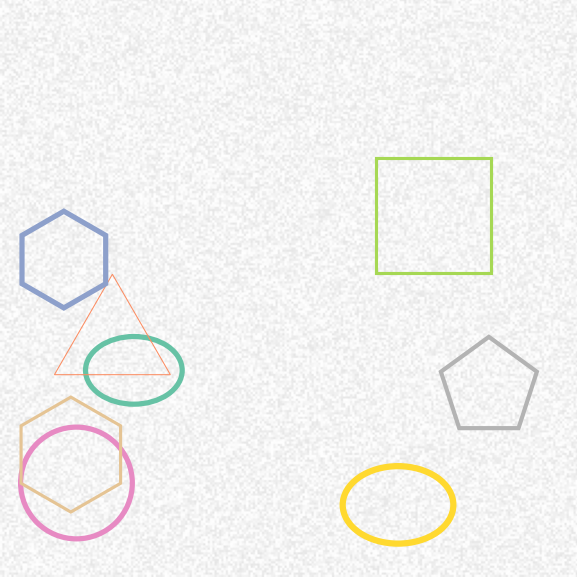[{"shape": "oval", "thickness": 2.5, "radius": 0.42, "center": [0.232, 0.358]}, {"shape": "triangle", "thickness": 0.5, "radius": 0.58, "center": [0.195, 0.408]}, {"shape": "hexagon", "thickness": 2.5, "radius": 0.42, "center": [0.111, 0.55]}, {"shape": "circle", "thickness": 2.5, "radius": 0.48, "center": [0.132, 0.163]}, {"shape": "square", "thickness": 1.5, "radius": 0.5, "center": [0.751, 0.626]}, {"shape": "oval", "thickness": 3, "radius": 0.48, "center": [0.689, 0.125]}, {"shape": "hexagon", "thickness": 1.5, "radius": 0.5, "center": [0.123, 0.212]}, {"shape": "pentagon", "thickness": 2, "radius": 0.44, "center": [0.847, 0.328]}]